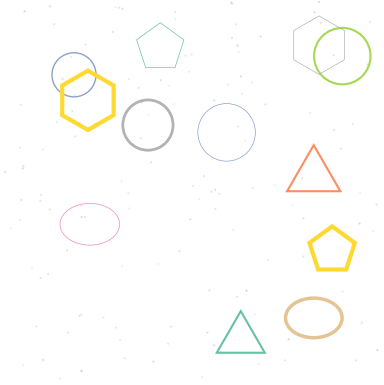[{"shape": "pentagon", "thickness": 0.5, "radius": 0.32, "center": [0.416, 0.876]}, {"shape": "triangle", "thickness": 1.5, "radius": 0.36, "center": [0.625, 0.12]}, {"shape": "triangle", "thickness": 1.5, "radius": 0.4, "center": [0.815, 0.543]}, {"shape": "circle", "thickness": 1, "radius": 0.29, "center": [0.192, 0.806]}, {"shape": "circle", "thickness": 0.5, "radius": 0.37, "center": [0.589, 0.656]}, {"shape": "oval", "thickness": 0.5, "radius": 0.39, "center": [0.233, 0.417]}, {"shape": "circle", "thickness": 1.5, "radius": 0.37, "center": [0.889, 0.854]}, {"shape": "pentagon", "thickness": 3, "radius": 0.31, "center": [0.863, 0.35]}, {"shape": "hexagon", "thickness": 3, "radius": 0.39, "center": [0.228, 0.739]}, {"shape": "oval", "thickness": 2.5, "radius": 0.37, "center": [0.815, 0.174]}, {"shape": "circle", "thickness": 2, "radius": 0.33, "center": [0.384, 0.675]}, {"shape": "hexagon", "thickness": 0.5, "radius": 0.38, "center": [0.829, 0.883]}]